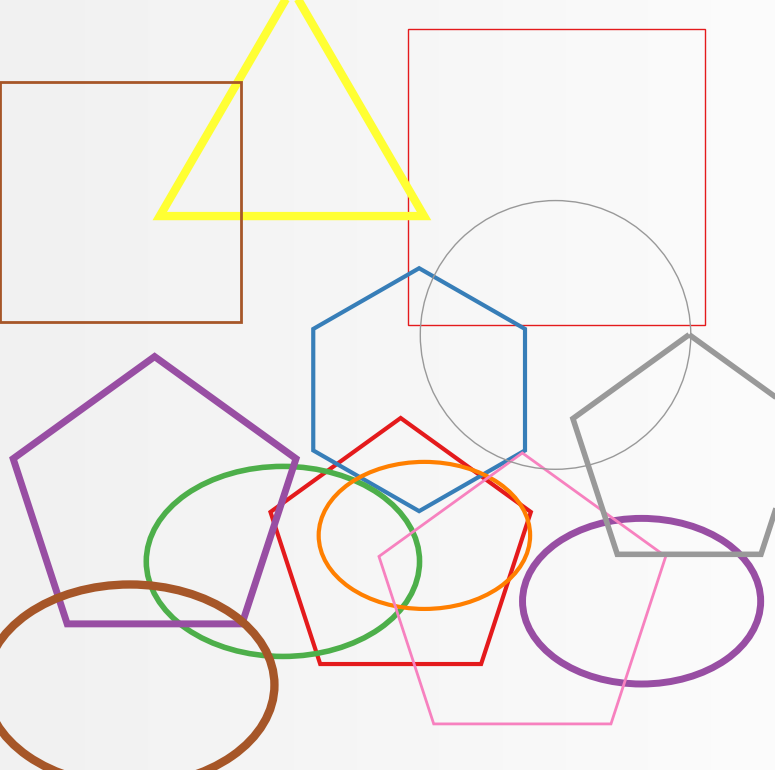[{"shape": "pentagon", "thickness": 1.5, "radius": 0.88, "center": [0.517, 0.281]}, {"shape": "square", "thickness": 0.5, "radius": 0.96, "center": [0.718, 0.77]}, {"shape": "hexagon", "thickness": 1.5, "radius": 0.79, "center": [0.541, 0.494]}, {"shape": "oval", "thickness": 2, "radius": 0.88, "center": [0.365, 0.271]}, {"shape": "oval", "thickness": 2.5, "radius": 0.77, "center": [0.828, 0.219]}, {"shape": "pentagon", "thickness": 2.5, "radius": 0.96, "center": [0.199, 0.345]}, {"shape": "oval", "thickness": 1.5, "radius": 0.68, "center": [0.548, 0.305]}, {"shape": "triangle", "thickness": 3, "radius": 0.98, "center": [0.377, 0.818]}, {"shape": "square", "thickness": 1, "radius": 0.78, "center": [0.156, 0.738]}, {"shape": "oval", "thickness": 3, "radius": 0.93, "center": [0.168, 0.11]}, {"shape": "pentagon", "thickness": 1, "radius": 0.97, "center": [0.674, 0.217]}, {"shape": "pentagon", "thickness": 2, "radius": 0.79, "center": [0.889, 0.408]}, {"shape": "circle", "thickness": 0.5, "radius": 0.87, "center": [0.717, 0.565]}]